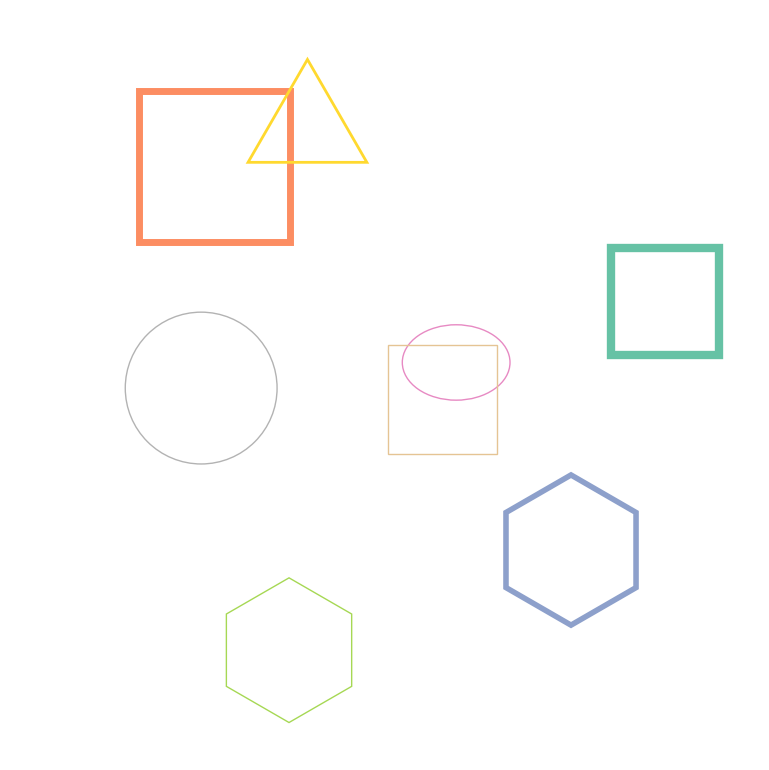[{"shape": "square", "thickness": 3, "radius": 0.35, "center": [0.864, 0.608]}, {"shape": "square", "thickness": 2.5, "radius": 0.49, "center": [0.278, 0.784]}, {"shape": "hexagon", "thickness": 2, "radius": 0.49, "center": [0.742, 0.286]}, {"shape": "oval", "thickness": 0.5, "radius": 0.35, "center": [0.592, 0.529]}, {"shape": "hexagon", "thickness": 0.5, "radius": 0.47, "center": [0.375, 0.156]}, {"shape": "triangle", "thickness": 1, "radius": 0.45, "center": [0.399, 0.834]}, {"shape": "square", "thickness": 0.5, "radius": 0.35, "center": [0.575, 0.481]}, {"shape": "circle", "thickness": 0.5, "radius": 0.49, "center": [0.261, 0.496]}]